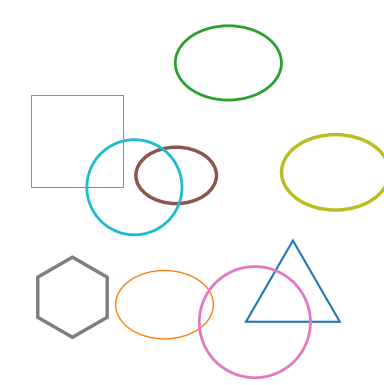[{"shape": "triangle", "thickness": 1.5, "radius": 0.7, "center": [0.761, 0.235]}, {"shape": "oval", "thickness": 1, "radius": 0.63, "center": [0.427, 0.209]}, {"shape": "oval", "thickness": 2, "radius": 0.69, "center": [0.593, 0.837]}, {"shape": "square", "thickness": 0.5, "radius": 0.6, "center": [0.201, 0.635]}, {"shape": "oval", "thickness": 2.5, "radius": 0.52, "center": [0.458, 0.544]}, {"shape": "circle", "thickness": 2, "radius": 0.72, "center": [0.662, 0.163]}, {"shape": "hexagon", "thickness": 2.5, "radius": 0.52, "center": [0.188, 0.228]}, {"shape": "oval", "thickness": 2.5, "radius": 0.7, "center": [0.871, 0.552]}, {"shape": "circle", "thickness": 2, "radius": 0.62, "center": [0.349, 0.514]}]